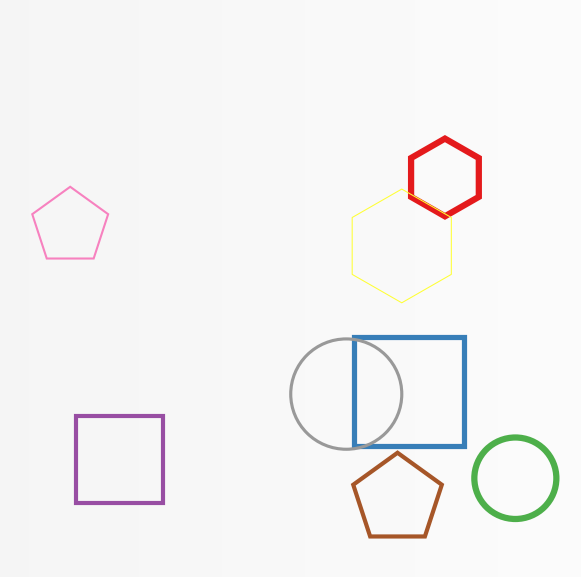[{"shape": "hexagon", "thickness": 3, "radius": 0.34, "center": [0.766, 0.692]}, {"shape": "square", "thickness": 2.5, "radius": 0.47, "center": [0.703, 0.321]}, {"shape": "circle", "thickness": 3, "radius": 0.35, "center": [0.887, 0.171]}, {"shape": "square", "thickness": 2, "radius": 0.37, "center": [0.205, 0.203]}, {"shape": "hexagon", "thickness": 0.5, "radius": 0.49, "center": [0.691, 0.573]}, {"shape": "pentagon", "thickness": 2, "radius": 0.4, "center": [0.684, 0.135]}, {"shape": "pentagon", "thickness": 1, "radius": 0.34, "center": [0.121, 0.607]}, {"shape": "circle", "thickness": 1.5, "radius": 0.48, "center": [0.596, 0.317]}]